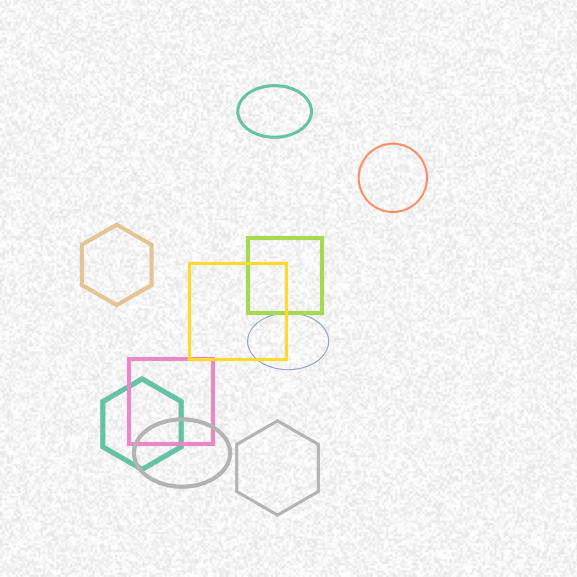[{"shape": "oval", "thickness": 1.5, "radius": 0.32, "center": [0.476, 0.806]}, {"shape": "hexagon", "thickness": 2.5, "radius": 0.39, "center": [0.246, 0.265]}, {"shape": "circle", "thickness": 1, "radius": 0.3, "center": [0.68, 0.691]}, {"shape": "oval", "thickness": 0.5, "radius": 0.35, "center": [0.499, 0.408]}, {"shape": "square", "thickness": 2, "radius": 0.37, "center": [0.296, 0.304]}, {"shape": "square", "thickness": 2, "radius": 0.32, "center": [0.494, 0.522]}, {"shape": "square", "thickness": 1.5, "radius": 0.42, "center": [0.411, 0.461]}, {"shape": "hexagon", "thickness": 2, "radius": 0.35, "center": [0.202, 0.54]}, {"shape": "hexagon", "thickness": 1.5, "radius": 0.41, "center": [0.481, 0.189]}, {"shape": "oval", "thickness": 2, "radius": 0.42, "center": [0.315, 0.215]}]